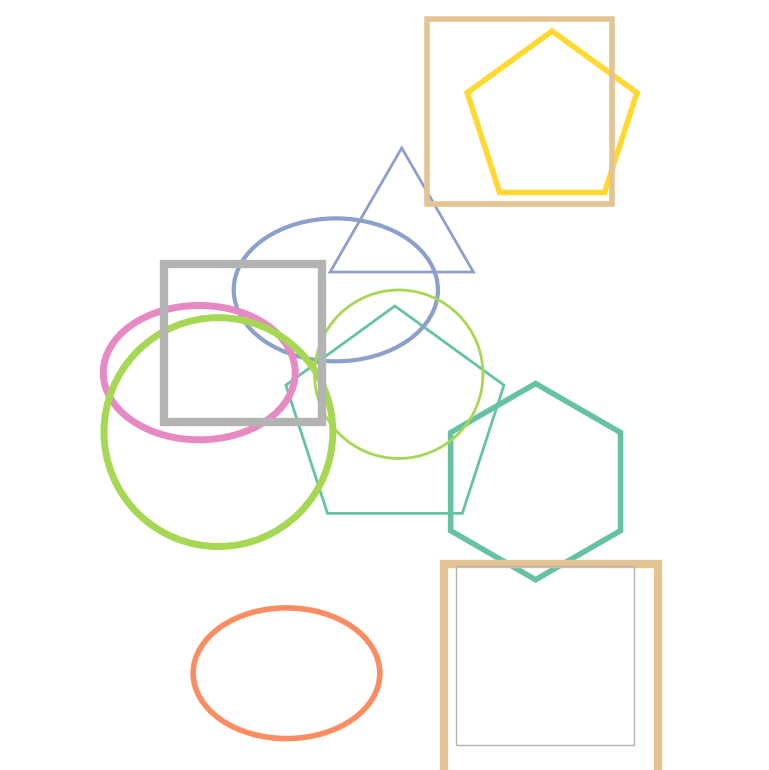[{"shape": "pentagon", "thickness": 1, "radius": 0.74, "center": [0.513, 0.454]}, {"shape": "hexagon", "thickness": 2, "radius": 0.64, "center": [0.696, 0.375]}, {"shape": "oval", "thickness": 2, "radius": 0.61, "center": [0.372, 0.126]}, {"shape": "oval", "thickness": 1.5, "radius": 0.66, "center": [0.436, 0.624]}, {"shape": "triangle", "thickness": 1, "radius": 0.54, "center": [0.522, 0.7]}, {"shape": "oval", "thickness": 2.5, "radius": 0.62, "center": [0.259, 0.516]}, {"shape": "circle", "thickness": 2.5, "radius": 0.74, "center": [0.284, 0.439]}, {"shape": "circle", "thickness": 1, "radius": 0.55, "center": [0.518, 0.514]}, {"shape": "pentagon", "thickness": 2, "radius": 0.58, "center": [0.717, 0.844]}, {"shape": "square", "thickness": 2, "radius": 0.6, "center": [0.675, 0.855]}, {"shape": "square", "thickness": 3, "radius": 0.7, "center": [0.715, 0.128]}, {"shape": "square", "thickness": 0.5, "radius": 0.58, "center": [0.708, 0.149]}, {"shape": "square", "thickness": 3, "radius": 0.51, "center": [0.316, 0.554]}]